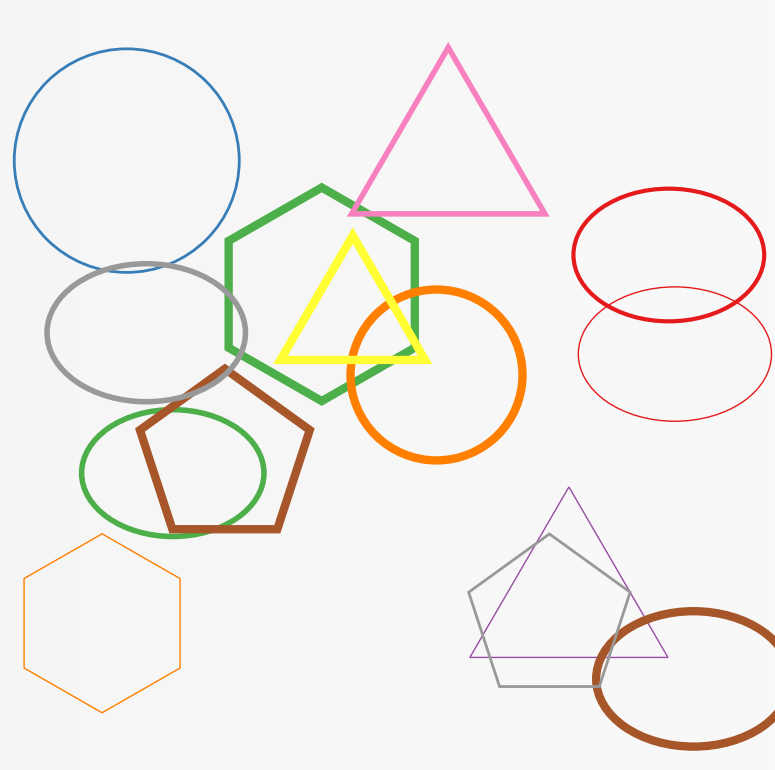[{"shape": "oval", "thickness": 1.5, "radius": 0.62, "center": [0.863, 0.669]}, {"shape": "oval", "thickness": 0.5, "radius": 0.62, "center": [0.871, 0.54]}, {"shape": "circle", "thickness": 1, "radius": 0.73, "center": [0.164, 0.791]}, {"shape": "hexagon", "thickness": 3, "radius": 0.69, "center": [0.415, 0.618]}, {"shape": "oval", "thickness": 2, "radius": 0.59, "center": [0.223, 0.386]}, {"shape": "triangle", "thickness": 0.5, "radius": 0.74, "center": [0.734, 0.22]}, {"shape": "hexagon", "thickness": 0.5, "radius": 0.58, "center": [0.132, 0.191]}, {"shape": "circle", "thickness": 3, "radius": 0.55, "center": [0.563, 0.513]}, {"shape": "triangle", "thickness": 3, "radius": 0.54, "center": [0.455, 0.586]}, {"shape": "pentagon", "thickness": 3, "radius": 0.58, "center": [0.29, 0.406]}, {"shape": "oval", "thickness": 3, "radius": 0.63, "center": [0.895, 0.118]}, {"shape": "triangle", "thickness": 2, "radius": 0.72, "center": [0.578, 0.794]}, {"shape": "oval", "thickness": 2, "radius": 0.64, "center": [0.189, 0.568]}, {"shape": "pentagon", "thickness": 1, "radius": 0.55, "center": [0.709, 0.197]}]